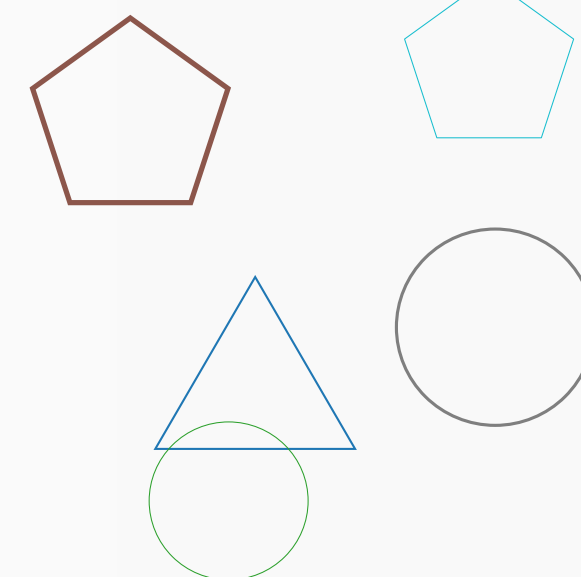[{"shape": "triangle", "thickness": 1, "radius": 0.99, "center": [0.439, 0.321]}, {"shape": "circle", "thickness": 0.5, "radius": 0.68, "center": [0.393, 0.132]}, {"shape": "pentagon", "thickness": 2.5, "radius": 0.88, "center": [0.224, 0.791]}, {"shape": "circle", "thickness": 1.5, "radius": 0.85, "center": [0.852, 0.433]}, {"shape": "pentagon", "thickness": 0.5, "radius": 0.76, "center": [0.841, 0.884]}]